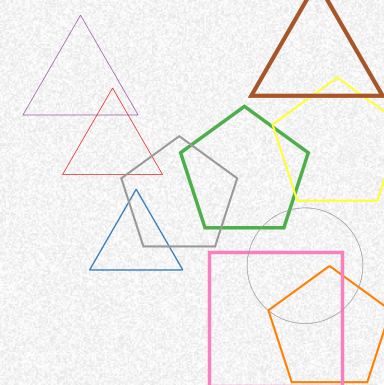[{"shape": "triangle", "thickness": 0.5, "radius": 0.75, "center": [0.292, 0.621]}, {"shape": "triangle", "thickness": 1, "radius": 0.7, "center": [0.354, 0.369]}, {"shape": "pentagon", "thickness": 2.5, "radius": 0.87, "center": [0.635, 0.549]}, {"shape": "triangle", "thickness": 0.5, "radius": 0.86, "center": [0.209, 0.788]}, {"shape": "pentagon", "thickness": 1.5, "radius": 0.83, "center": [0.856, 0.142]}, {"shape": "pentagon", "thickness": 1.5, "radius": 0.88, "center": [0.876, 0.622]}, {"shape": "triangle", "thickness": 3, "radius": 0.98, "center": [0.823, 0.85]}, {"shape": "square", "thickness": 2.5, "radius": 0.87, "center": [0.716, 0.171]}, {"shape": "circle", "thickness": 0.5, "radius": 0.75, "center": [0.792, 0.31]}, {"shape": "pentagon", "thickness": 1.5, "radius": 0.79, "center": [0.466, 0.488]}]